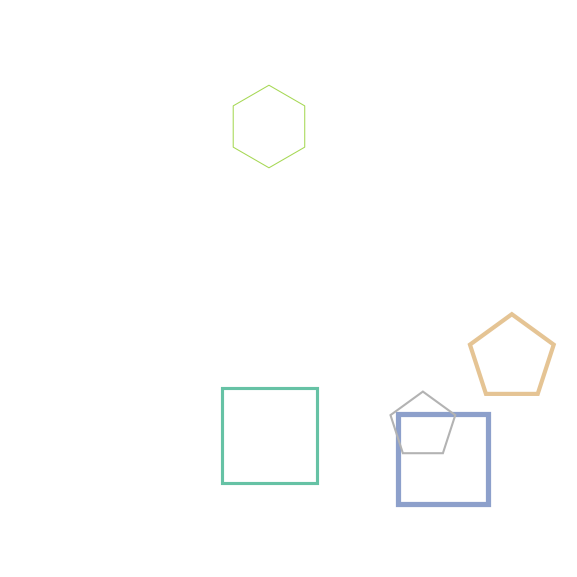[{"shape": "square", "thickness": 1.5, "radius": 0.41, "center": [0.466, 0.245]}, {"shape": "square", "thickness": 2.5, "radius": 0.39, "center": [0.767, 0.204]}, {"shape": "hexagon", "thickness": 0.5, "radius": 0.36, "center": [0.466, 0.78]}, {"shape": "pentagon", "thickness": 2, "radius": 0.38, "center": [0.886, 0.379]}, {"shape": "pentagon", "thickness": 1, "radius": 0.29, "center": [0.732, 0.262]}]